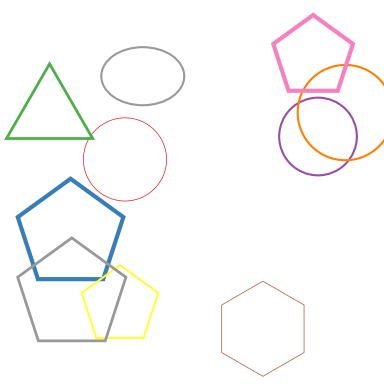[{"shape": "circle", "thickness": 0.5, "radius": 0.54, "center": [0.325, 0.586]}, {"shape": "pentagon", "thickness": 3, "radius": 0.72, "center": [0.183, 0.392]}, {"shape": "triangle", "thickness": 2, "radius": 0.65, "center": [0.129, 0.705]}, {"shape": "circle", "thickness": 1.5, "radius": 0.5, "center": [0.826, 0.645]}, {"shape": "circle", "thickness": 1.5, "radius": 0.62, "center": [0.897, 0.708]}, {"shape": "pentagon", "thickness": 1.5, "radius": 0.52, "center": [0.312, 0.207]}, {"shape": "hexagon", "thickness": 0.5, "radius": 0.62, "center": [0.683, 0.146]}, {"shape": "pentagon", "thickness": 3, "radius": 0.54, "center": [0.813, 0.852]}, {"shape": "oval", "thickness": 1.5, "radius": 0.54, "center": [0.371, 0.802]}, {"shape": "pentagon", "thickness": 2, "radius": 0.74, "center": [0.186, 0.234]}]